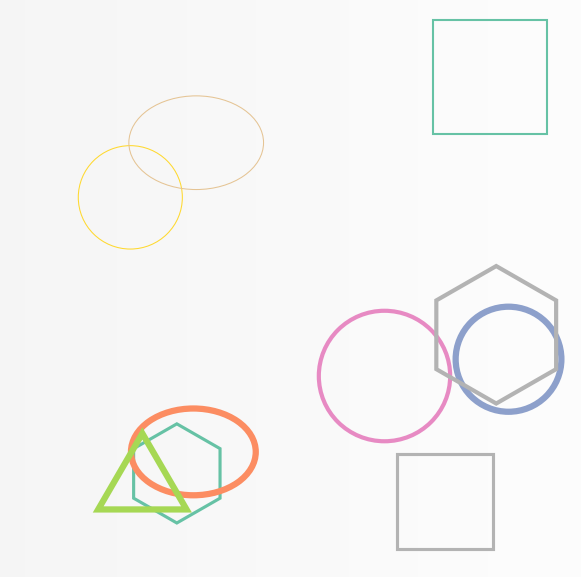[{"shape": "square", "thickness": 1, "radius": 0.49, "center": [0.843, 0.866]}, {"shape": "hexagon", "thickness": 1.5, "radius": 0.43, "center": [0.304, 0.179]}, {"shape": "oval", "thickness": 3, "radius": 0.54, "center": [0.333, 0.217]}, {"shape": "circle", "thickness": 3, "radius": 0.45, "center": [0.875, 0.377]}, {"shape": "circle", "thickness": 2, "radius": 0.56, "center": [0.661, 0.348]}, {"shape": "triangle", "thickness": 3, "radius": 0.44, "center": [0.245, 0.161]}, {"shape": "circle", "thickness": 0.5, "radius": 0.45, "center": [0.224, 0.657]}, {"shape": "oval", "thickness": 0.5, "radius": 0.58, "center": [0.338, 0.752]}, {"shape": "square", "thickness": 1.5, "radius": 0.41, "center": [0.765, 0.131]}, {"shape": "hexagon", "thickness": 2, "radius": 0.6, "center": [0.854, 0.419]}]